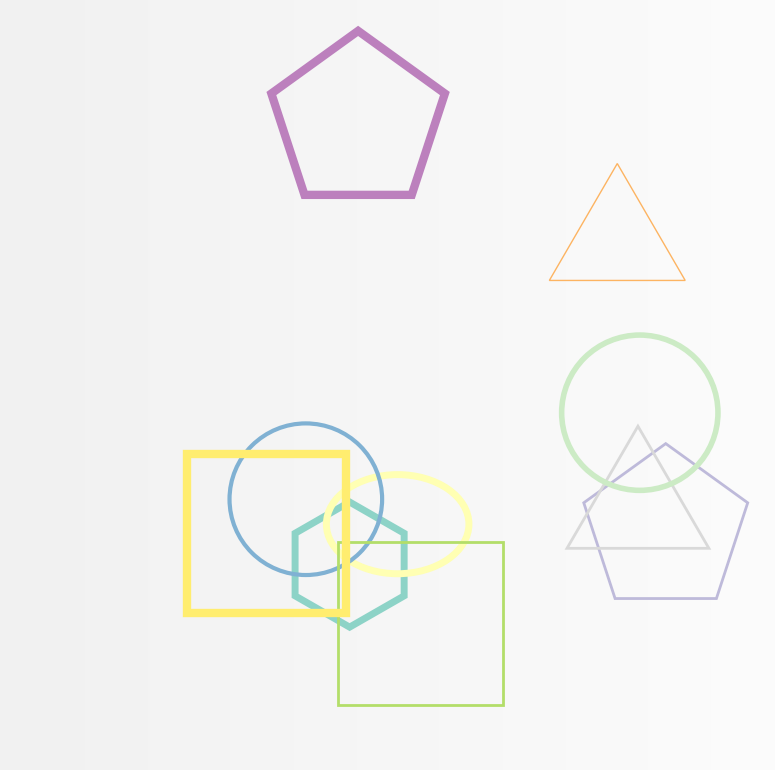[{"shape": "hexagon", "thickness": 2.5, "radius": 0.41, "center": [0.451, 0.267]}, {"shape": "oval", "thickness": 2.5, "radius": 0.46, "center": [0.513, 0.319]}, {"shape": "pentagon", "thickness": 1, "radius": 0.56, "center": [0.859, 0.313]}, {"shape": "circle", "thickness": 1.5, "radius": 0.49, "center": [0.395, 0.352]}, {"shape": "triangle", "thickness": 0.5, "radius": 0.51, "center": [0.796, 0.686]}, {"shape": "square", "thickness": 1, "radius": 0.53, "center": [0.543, 0.19]}, {"shape": "triangle", "thickness": 1, "radius": 0.53, "center": [0.823, 0.341]}, {"shape": "pentagon", "thickness": 3, "radius": 0.59, "center": [0.462, 0.842]}, {"shape": "circle", "thickness": 2, "radius": 0.5, "center": [0.826, 0.464]}, {"shape": "square", "thickness": 3, "radius": 0.51, "center": [0.344, 0.307]}]